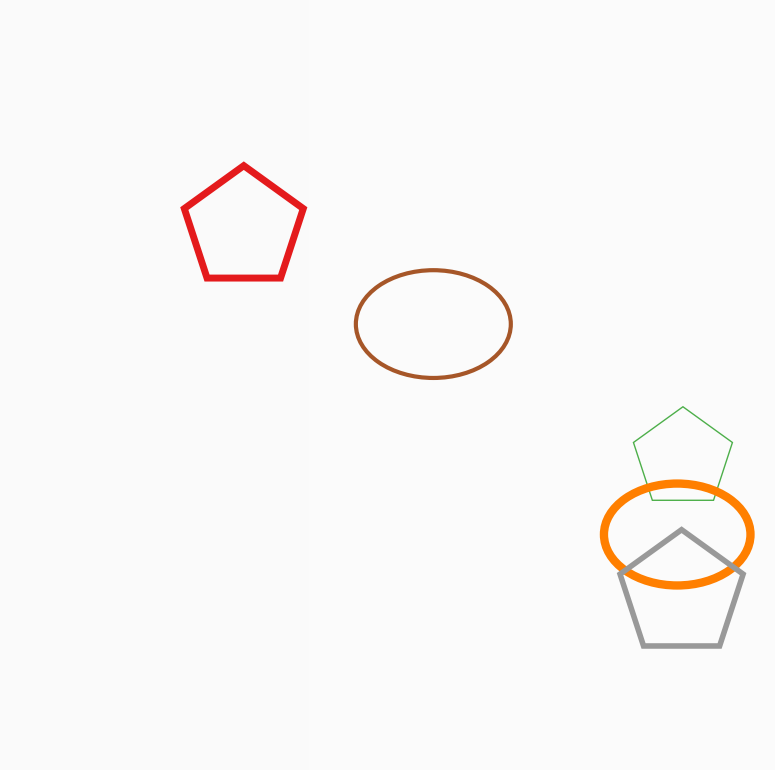[{"shape": "pentagon", "thickness": 2.5, "radius": 0.4, "center": [0.315, 0.704]}, {"shape": "pentagon", "thickness": 0.5, "radius": 0.34, "center": [0.881, 0.405]}, {"shape": "oval", "thickness": 3, "radius": 0.47, "center": [0.874, 0.306]}, {"shape": "oval", "thickness": 1.5, "radius": 0.5, "center": [0.559, 0.579]}, {"shape": "pentagon", "thickness": 2, "radius": 0.42, "center": [0.879, 0.229]}]